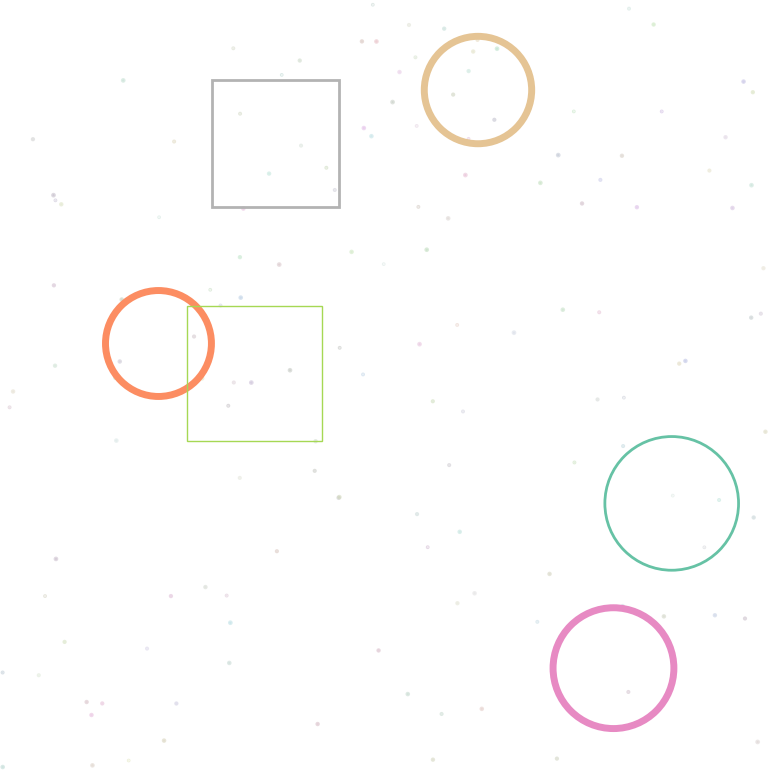[{"shape": "circle", "thickness": 1, "radius": 0.43, "center": [0.872, 0.346]}, {"shape": "circle", "thickness": 2.5, "radius": 0.34, "center": [0.206, 0.554]}, {"shape": "circle", "thickness": 2.5, "radius": 0.39, "center": [0.797, 0.132]}, {"shape": "square", "thickness": 0.5, "radius": 0.44, "center": [0.33, 0.515]}, {"shape": "circle", "thickness": 2.5, "radius": 0.35, "center": [0.621, 0.883]}, {"shape": "square", "thickness": 1, "radius": 0.41, "center": [0.358, 0.813]}]